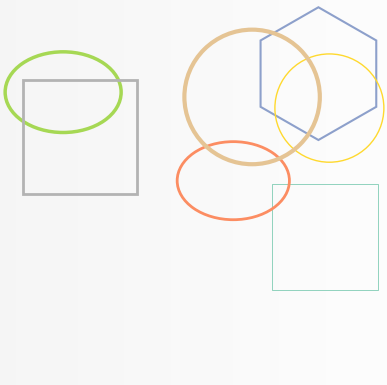[{"shape": "square", "thickness": 0.5, "radius": 0.68, "center": [0.84, 0.384]}, {"shape": "oval", "thickness": 2, "radius": 0.72, "center": [0.602, 0.531]}, {"shape": "hexagon", "thickness": 1.5, "radius": 0.86, "center": [0.822, 0.809]}, {"shape": "oval", "thickness": 2.5, "radius": 0.75, "center": [0.163, 0.761]}, {"shape": "circle", "thickness": 1, "radius": 0.7, "center": [0.85, 0.719]}, {"shape": "circle", "thickness": 3, "radius": 0.87, "center": [0.651, 0.748]}, {"shape": "square", "thickness": 2, "radius": 0.74, "center": [0.207, 0.644]}]